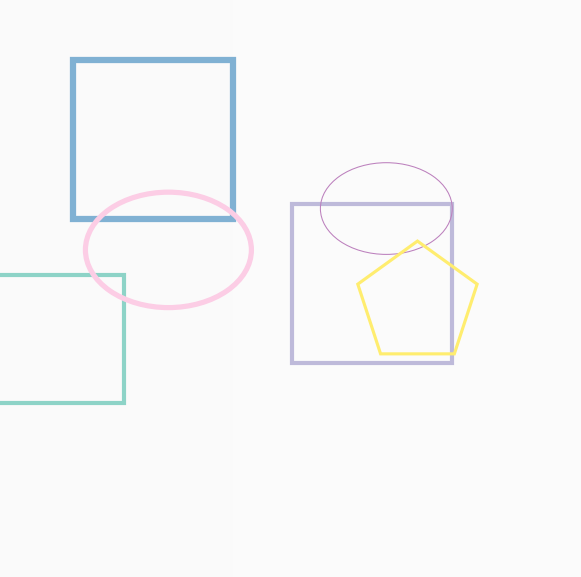[{"shape": "square", "thickness": 2, "radius": 0.56, "center": [0.101, 0.412]}, {"shape": "square", "thickness": 2, "radius": 0.69, "center": [0.641, 0.509]}, {"shape": "square", "thickness": 3, "radius": 0.69, "center": [0.263, 0.758]}, {"shape": "oval", "thickness": 2.5, "radius": 0.71, "center": [0.29, 0.566]}, {"shape": "oval", "thickness": 0.5, "radius": 0.57, "center": [0.665, 0.638]}, {"shape": "pentagon", "thickness": 1.5, "radius": 0.54, "center": [0.718, 0.474]}]